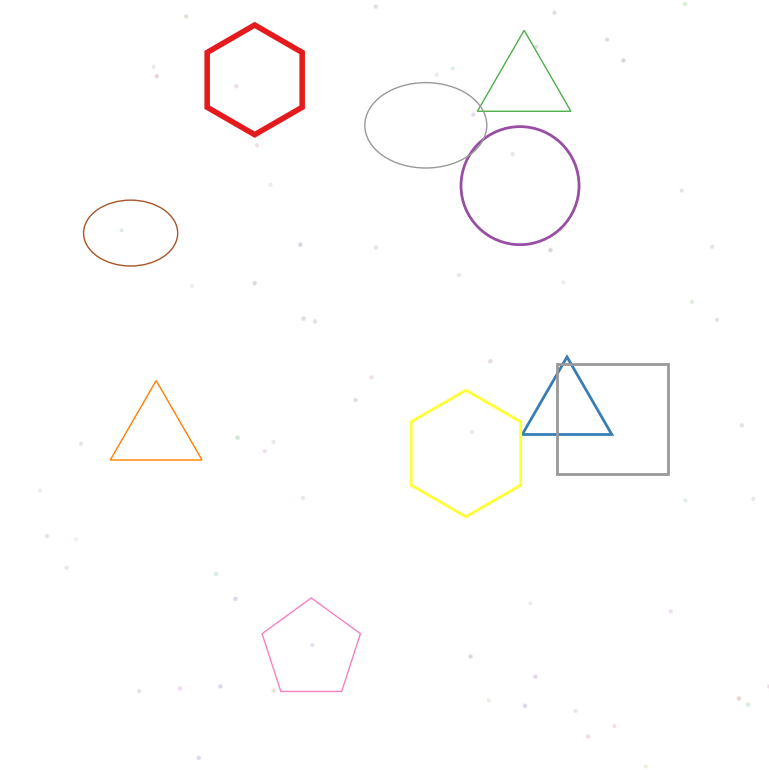[{"shape": "hexagon", "thickness": 2, "radius": 0.36, "center": [0.331, 0.896]}, {"shape": "triangle", "thickness": 1, "radius": 0.34, "center": [0.736, 0.469]}, {"shape": "triangle", "thickness": 0.5, "radius": 0.35, "center": [0.681, 0.891]}, {"shape": "circle", "thickness": 1, "radius": 0.38, "center": [0.675, 0.759]}, {"shape": "triangle", "thickness": 0.5, "radius": 0.34, "center": [0.203, 0.437]}, {"shape": "hexagon", "thickness": 1, "radius": 0.41, "center": [0.605, 0.411]}, {"shape": "oval", "thickness": 0.5, "radius": 0.31, "center": [0.17, 0.697]}, {"shape": "pentagon", "thickness": 0.5, "radius": 0.34, "center": [0.404, 0.156]}, {"shape": "oval", "thickness": 0.5, "radius": 0.4, "center": [0.553, 0.837]}, {"shape": "square", "thickness": 1, "radius": 0.36, "center": [0.795, 0.456]}]